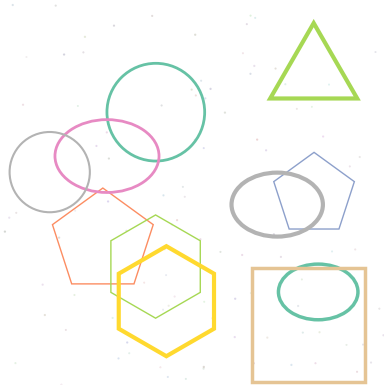[{"shape": "oval", "thickness": 2.5, "radius": 0.52, "center": [0.826, 0.242]}, {"shape": "circle", "thickness": 2, "radius": 0.63, "center": [0.405, 0.709]}, {"shape": "pentagon", "thickness": 1, "radius": 0.69, "center": [0.267, 0.374]}, {"shape": "pentagon", "thickness": 1, "radius": 0.55, "center": [0.816, 0.494]}, {"shape": "oval", "thickness": 2, "radius": 0.68, "center": [0.278, 0.595]}, {"shape": "hexagon", "thickness": 1, "radius": 0.67, "center": [0.404, 0.308]}, {"shape": "triangle", "thickness": 3, "radius": 0.65, "center": [0.815, 0.809]}, {"shape": "hexagon", "thickness": 3, "radius": 0.71, "center": [0.432, 0.218]}, {"shape": "square", "thickness": 2.5, "radius": 0.74, "center": [0.801, 0.156]}, {"shape": "oval", "thickness": 3, "radius": 0.59, "center": [0.72, 0.469]}, {"shape": "circle", "thickness": 1.5, "radius": 0.52, "center": [0.129, 0.553]}]